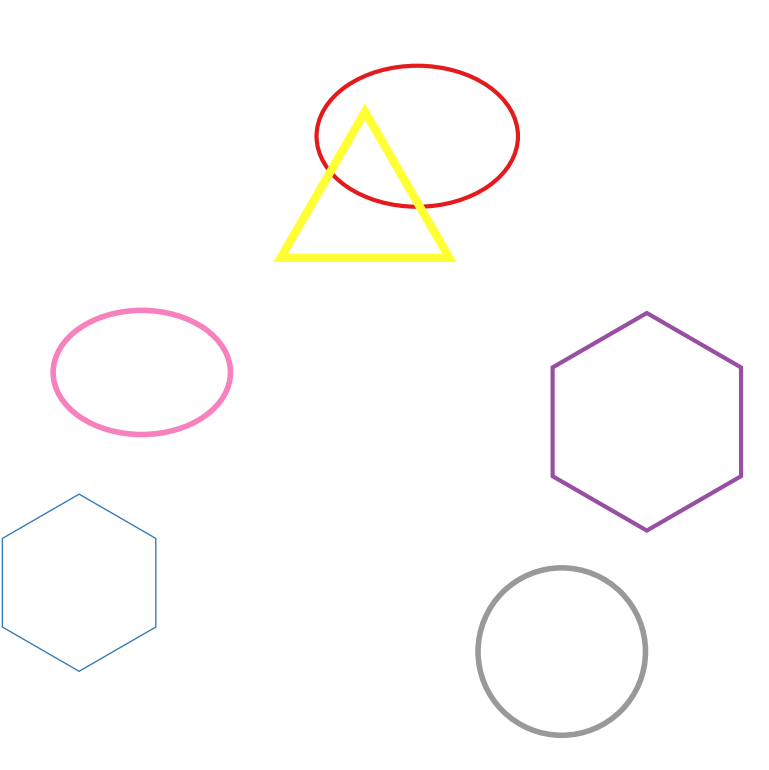[{"shape": "oval", "thickness": 1.5, "radius": 0.65, "center": [0.542, 0.823]}, {"shape": "hexagon", "thickness": 0.5, "radius": 0.58, "center": [0.103, 0.243]}, {"shape": "hexagon", "thickness": 1.5, "radius": 0.71, "center": [0.84, 0.452]}, {"shape": "triangle", "thickness": 3, "radius": 0.63, "center": [0.474, 0.728]}, {"shape": "oval", "thickness": 2, "radius": 0.58, "center": [0.184, 0.516]}, {"shape": "circle", "thickness": 2, "radius": 0.54, "center": [0.73, 0.154]}]